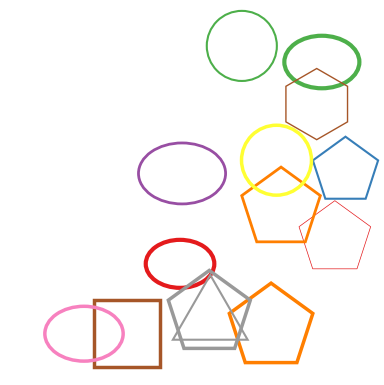[{"shape": "oval", "thickness": 3, "radius": 0.45, "center": [0.468, 0.315]}, {"shape": "pentagon", "thickness": 0.5, "radius": 0.49, "center": [0.87, 0.381]}, {"shape": "pentagon", "thickness": 1.5, "radius": 0.45, "center": [0.897, 0.556]}, {"shape": "circle", "thickness": 1.5, "radius": 0.46, "center": [0.628, 0.881]}, {"shape": "oval", "thickness": 3, "radius": 0.49, "center": [0.836, 0.839]}, {"shape": "oval", "thickness": 2, "radius": 0.57, "center": [0.473, 0.55]}, {"shape": "pentagon", "thickness": 2, "radius": 0.54, "center": [0.73, 0.459]}, {"shape": "pentagon", "thickness": 2.5, "radius": 0.57, "center": [0.704, 0.15]}, {"shape": "circle", "thickness": 2.5, "radius": 0.45, "center": [0.718, 0.584]}, {"shape": "square", "thickness": 2.5, "radius": 0.43, "center": [0.329, 0.134]}, {"shape": "hexagon", "thickness": 1, "radius": 0.46, "center": [0.823, 0.73]}, {"shape": "oval", "thickness": 2.5, "radius": 0.51, "center": [0.218, 0.133]}, {"shape": "pentagon", "thickness": 2.5, "radius": 0.56, "center": [0.544, 0.186]}, {"shape": "triangle", "thickness": 1.5, "radius": 0.56, "center": [0.546, 0.174]}]